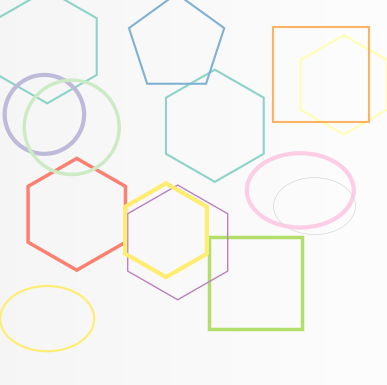[{"shape": "hexagon", "thickness": 1.5, "radius": 0.74, "center": [0.122, 0.879]}, {"shape": "hexagon", "thickness": 1.5, "radius": 0.73, "center": [0.554, 0.673]}, {"shape": "hexagon", "thickness": 1.5, "radius": 0.64, "center": [0.887, 0.78]}, {"shape": "circle", "thickness": 3, "radius": 0.51, "center": [0.115, 0.703]}, {"shape": "hexagon", "thickness": 2.5, "radius": 0.73, "center": [0.198, 0.443]}, {"shape": "pentagon", "thickness": 1.5, "radius": 0.65, "center": [0.456, 0.887]}, {"shape": "square", "thickness": 1.5, "radius": 0.62, "center": [0.828, 0.806]}, {"shape": "square", "thickness": 2.5, "radius": 0.6, "center": [0.659, 0.264]}, {"shape": "oval", "thickness": 3, "radius": 0.69, "center": [0.775, 0.506]}, {"shape": "oval", "thickness": 0.5, "radius": 0.53, "center": [0.812, 0.465]}, {"shape": "hexagon", "thickness": 1, "radius": 0.74, "center": [0.459, 0.37]}, {"shape": "circle", "thickness": 2.5, "radius": 0.61, "center": [0.185, 0.669]}, {"shape": "hexagon", "thickness": 3, "radius": 0.61, "center": [0.428, 0.402]}, {"shape": "oval", "thickness": 1.5, "radius": 0.61, "center": [0.122, 0.172]}]